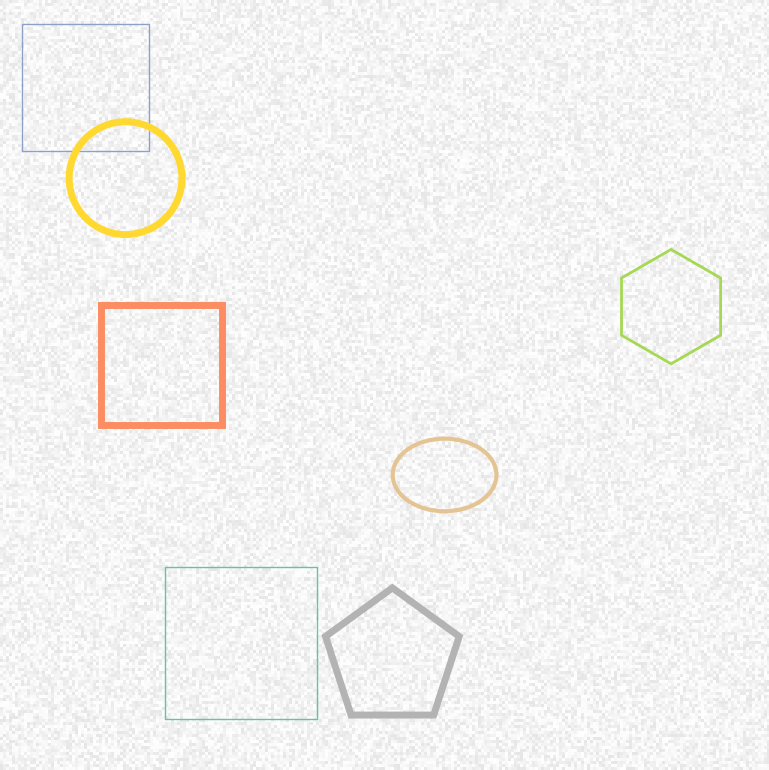[{"shape": "square", "thickness": 0.5, "radius": 0.49, "center": [0.313, 0.165]}, {"shape": "square", "thickness": 2.5, "radius": 0.39, "center": [0.21, 0.526]}, {"shape": "square", "thickness": 0.5, "radius": 0.41, "center": [0.111, 0.886]}, {"shape": "hexagon", "thickness": 1, "radius": 0.37, "center": [0.872, 0.602]}, {"shape": "circle", "thickness": 2.5, "radius": 0.37, "center": [0.163, 0.769]}, {"shape": "oval", "thickness": 1.5, "radius": 0.34, "center": [0.577, 0.383]}, {"shape": "pentagon", "thickness": 2.5, "radius": 0.46, "center": [0.51, 0.145]}]